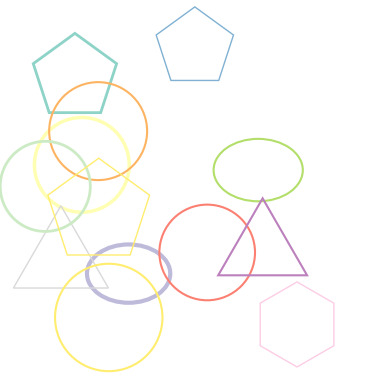[{"shape": "pentagon", "thickness": 2, "radius": 0.57, "center": [0.195, 0.8]}, {"shape": "circle", "thickness": 2.5, "radius": 0.62, "center": [0.213, 0.572]}, {"shape": "oval", "thickness": 3, "radius": 0.54, "center": [0.334, 0.289]}, {"shape": "circle", "thickness": 1.5, "radius": 0.62, "center": [0.538, 0.344]}, {"shape": "pentagon", "thickness": 1, "radius": 0.53, "center": [0.506, 0.876]}, {"shape": "circle", "thickness": 1.5, "radius": 0.64, "center": [0.255, 0.659]}, {"shape": "oval", "thickness": 1.5, "radius": 0.58, "center": [0.671, 0.558]}, {"shape": "hexagon", "thickness": 1, "radius": 0.55, "center": [0.772, 0.157]}, {"shape": "triangle", "thickness": 1, "radius": 0.71, "center": [0.158, 0.323]}, {"shape": "triangle", "thickness": 1.5, "radius": 0.67, "center": [0.682, 0.352]}, {"shape": "circle", "thickness": 2, "radius": 0.59, "center": [0.118, 0.516]}, {"shape": "pentagon", "thickness": 1, "radius": 0.69, "center": [0.256, 0.45]}, {"shape": "circle", "thickness": 1.5, "radius": 0.7, "center": [0.282, 0.175]}]